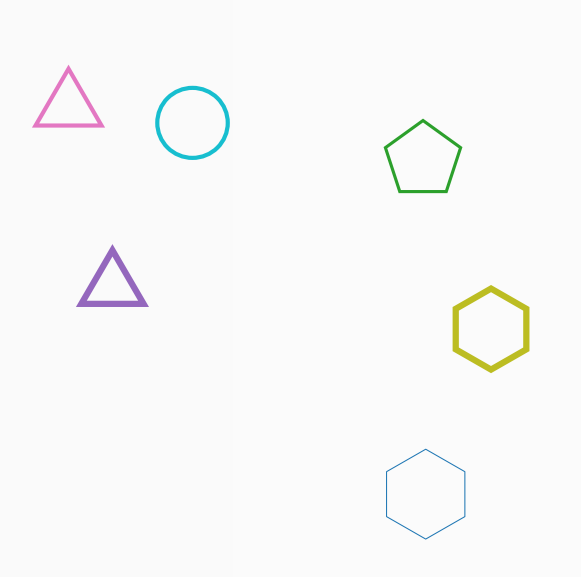[{"shape": "hexagon", "thickness": 0.5, "radius": 0.39, "center": [0.732, 0.143]}, {"shape": "pentagon", "thickness": 1.5, "radius": 0.34, "center": [0.728, 0.722]}, {"shape": "triangle", "thickness": 3, "radius": 0.31, "center": [0.193, 0.504]}, {"shape": "triangle", "thickness": 2, "radius": 0.33, "center": [0.118, 0.815]}, {"shape": "hexagon", "thickness": 3, "radius": 0.35, "center": [0.845, 0.429]}, {"shape": "circle", "thickness": 2, "radius": 0.3, "center": [0.331, 0.786]}]